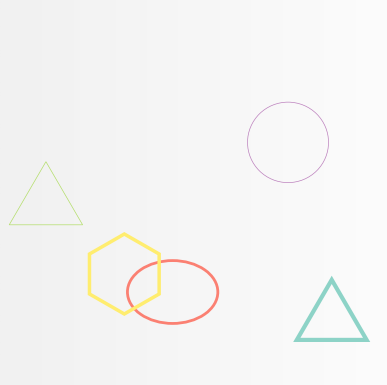[{"shape": "triangle", "thickness": 3, "radius": 0.52, "center": [0.856, 0.169]}, {"shape": "oval", "thickness": 2, "radius": 0.58, "center": [0.446, 0.242]}, {"shape": "triangle", "thickness": 0.5, "radius": 0.55, "center": [0.119, 0.471]}, {"shape": "circle", "thickness": 0.5, "radius": 0.52, "center": [0.743, 0.63]}, {"shape": "hexagon", "thickness": 2.5, "radius": 0.52, "center": [0.321, 0.288]}]